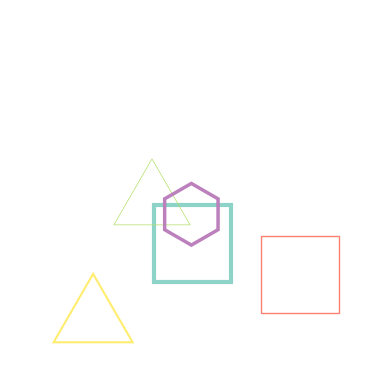[{"shape": "square", "thickness": 3, "radius": 0.5, "center": [0.499, 0.368]}, {"shape": "square", "thickness": 1, "radius": 0.5, "center": [0.779, 0.287]}, {"shape": "triangle", "thickness": 0.5, "radius": 0.57, "center": [0.395, 0.473]}, {"shape": "hexagon", "thickness": 2.5, "radius": 0.4, "center": [0.497, 0.443]}, {"shape": "triangle", "thickness": 1.5, "radius": 0.59, "center": [0.242, 0.17]}]